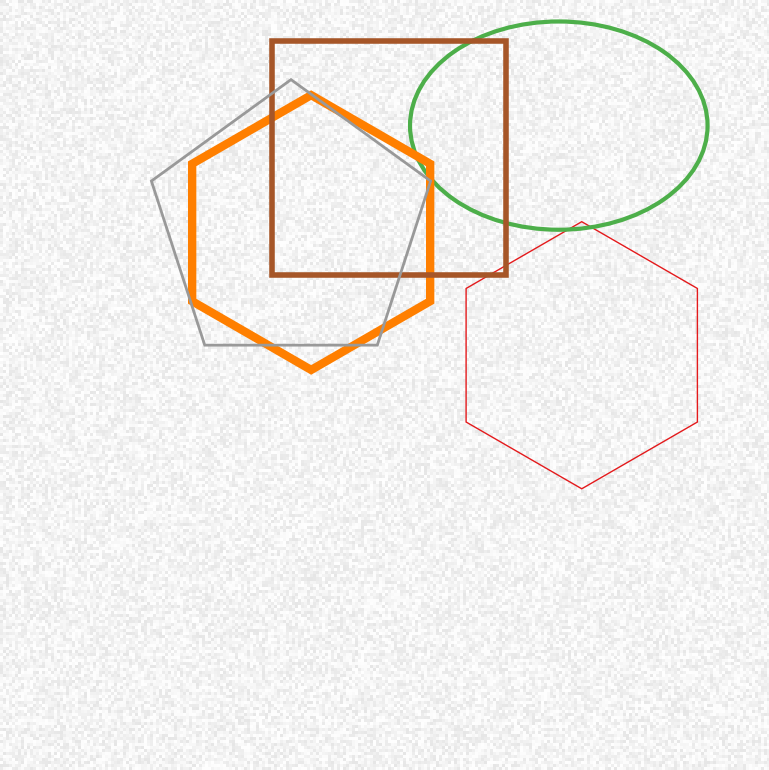[{"shape": "hexagon", "thickness": 0.5, "radius": 0.87, "center": [0.756, 0.539]}, {"shape": "oval", "thickness": 1.5, "radius": 0.97, "center": [0.726, 0.837]}, {"shape": "hexagon", "thickness": 3, "radius": 0.89, "center": [0.404, 0.698]}, {"shape": "square", "thickness": 2, "radius": 0.76, "center": [0.505, 0.795]}, {"shape": "pentagon", "thickness": 1, "radius": 0.95, "center": [0.378, 0.706]}]